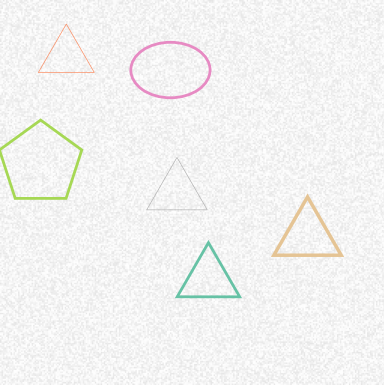[{"shape": "triangle", "thickness": 2, "radius": 0.47, "center": [0.541, 0.276]}, {"shape": "triangle", "thickness": 0.5, "radius": 0.42, "center": [0.172, 0.854]}, {"shape": "oval", "thickness": 2, "radius": 0.51, "center": [0.443, 0.818]}, {"shape": "pentagon", "thickness": 2, "radius": 0.56, "center": [0.106, 0.576]}, {"shape": "triangle", "thickness": 2.5, "radius": 0.51, "center": [0.799, 0.388]}, {"shape": "triangle", "thickness": 0.5, "radius": 0.45, "center": [0.46, 0.5]}]